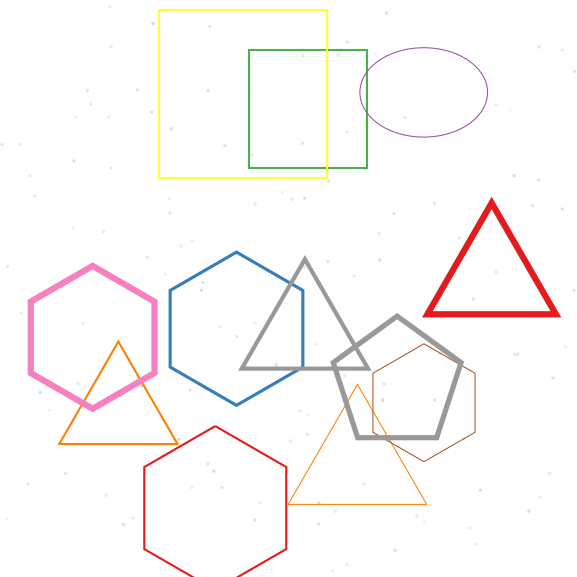[{"shape": "hexagon", "thickness": 1, "radius": 0.71, "center": [0.373, 0.119]}, {"shape": "triangle", "thickness": 3, "radius": 0.64, "center": [0.851, 0.519]}, {"shape": "hexagon", "thickness": 1.5, "radius": 0.66, "center": [0.41, 0.43]}, {"shape": "square", "thickness": 1, "radius": 0.51, "center": [0.533, 0.811]}, {"shape": "oval", "thickness": 0.5, "radius": 0.55, "center": [0.734, 0.839]}, {"shape": "triangle", "thickness": 0.5, "radius": 0.69, "center": [0.619, 0.195]}, {"shape": "triangle", "thickness": 1, "radius": 0.59, "center": [0.205, 0.289]}, {"shape": "square", "thickness": 1, "radius": 0.73, "center": [0.421, 0.836]}, {"shape": "hexagon", "thickness": 0.5, "radius": 0.51, "center": [0.734, 0.302]}, {"shape": "hexagon", "thickness": 3, "radius": 0.62, "center": [0.16, 0.415]}, {"shape": "triangle", "thickness": 2, "radius": 0.63, "center": [0.528, 0.424]}, {"shape": "pentagon", "thickness": 2.5, "radius": 0.58, "center": [0.688, 0.335]}]